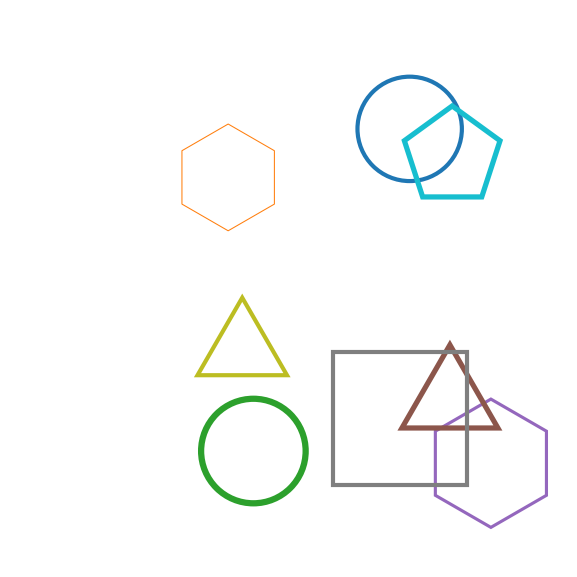[{"shape": "circle", "thickness": 2, "radius": 0.45, "center": [0.709, 0.776]}, {"shape": "hexagon", "thickness": 0.5, "radius": 0.46, "center": [0.395, 0.692]}, {"shape": "circle", "thickness": 3, "radius": 0.45, "center": [0.439, 0.218]}, {"shape": "hexagon", "thickness": 1.5, "radius": 0.56, "center": [0.85, 0.197]}, {"shape": "triangle", "thickness": 2.5, "radius": 0.48, "center": [0.779, 0.306]}, {"shape": "square", "thickness": 2, "radius": 0.58, "center": [0.693, 0.275]}, {"shape": "triangle", "thickness": 2, "radius": 0.45, "center": [0.419, 0.394]}, {"shape": "pentagon", "thickness": 2.5, "radius": 0.44, "center": [0.783, 0.729]}]